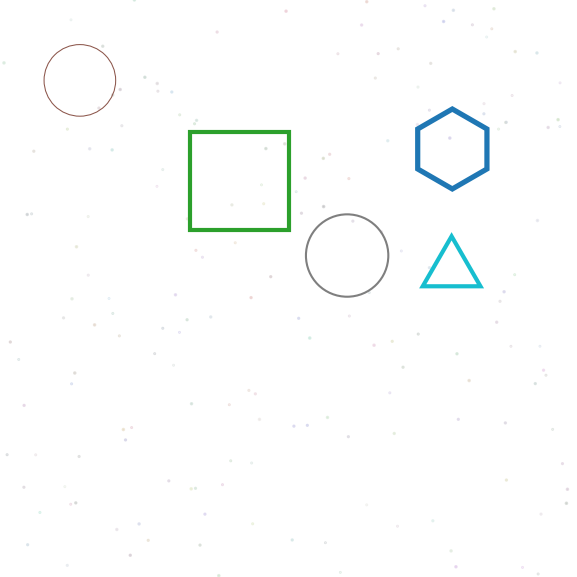[{"shape": "hexagon", "thickness": 2.5, "radius": 0.35, "center": [0.783, 0.741]}, {"shape": "square", "thickness": 2, "radius": 0.43, "center": [0.415, 0.685]}, {"shape": "circle", "thickness": 0.5, "radius": 0.31, "center": [0.138, 0.86]}, {"shape": "circle", "thickness": 1, "radius": 0.36, "center": [0.601, 0.557]}, {"shape": "triangle", "thickness": 2, "radius": 0.29, "center": [0.782, 0.532]}]